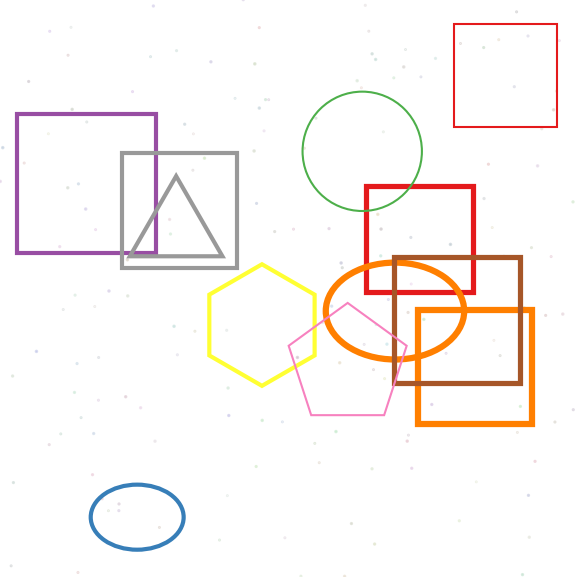[{"shape": "square", "thickness": 2.5, "radius": 0.46, "center": [0.727, 0.585]}, {"shape": "square", "thickness": 1, "radius": 0.44, "center": [0.876, 0.869]}, {"shape": "oval", "thickness": 2, "radius": 0.4, "center": [0.238, 0.104]}, {"shape": "circle", "thickness": 1, "radius": 0.52, "center": [0.627, 0.737]}, {"shape": "square", "thickness": 2, "radius": 0.6, "center": [0.15, 0.681]}, {"shape": "oval", "thickness": 3, "radius": 0.6, "center": [0.684, 0.461]}, {"shape": "square", "thickness": 3, "radius": 0.49, "center": [0.823, 0.364]}, {"shape": "hexagon", "thickness": 2, "radius": 0.53, "center": [0.454, 0.436]}, {"shape": "square", "thickness": 2.5, "radius": 0.55, "center": [0.791, 0.445]}, {"shape": "pentagon", "thickness": 1, "radius": 0.54, "center": [0.602, 0.367]}, {"shape": "triangle", "thickness": 2, "radius": 0.46, "center": [0.305, 0.602]}, {"shape": "square", "thickness": 2, "radius": 0.5, "center": [0.311, 0.635]}]